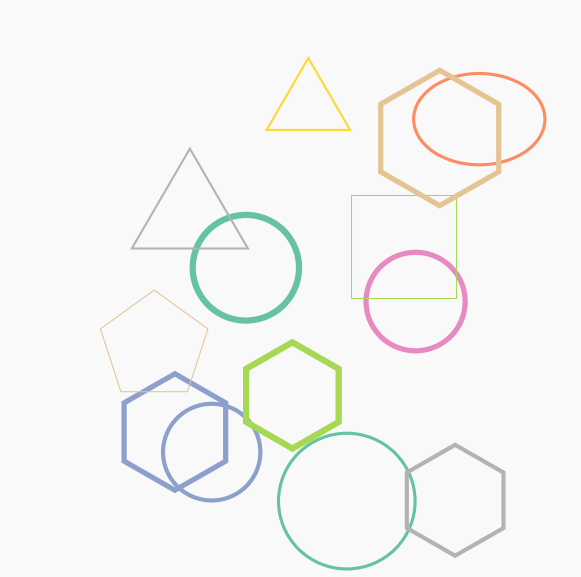[{"shape": "circle", "thickness": 1.5, "radius": 0.59, "center": [0.597, 0.131]}, {"shape": "circle", "thickness": 3, "radius": 0.46, "center": [0.423, 0.536]}, {"shape": "oval", "thickness": 1.5, "radius": 0.56, "center": [0.825, 0.793]}, {"shape": "hexagon", "thickness": 2.5, "radius": 0.5, "center": [0.301, 0.251]}, {"shape": "circle", "thickness": 2, "radius": 0.42, "center": [0.364, 0.216]}, {"shape": "circle", "thickness": 2.5, "radius": 0.43, "center": [0.715, 0.477]}, {"shape": "hexagon", "thickness": 3, "radius": 0.46, "center": [0.503, 0.314]}, {"shape": "square", "thickness": 0.5, "radius": 0.45, "center": [0.694, 0.572]}, {"shape": "triangle", "thickness": 1, "radius": 0.41, "center": [0.53, 0.816]}, {"shape": "hexagon", "thickness": 2.5, "radius": 0.59, "center": [0.756, 0.76]}, {"shape": "pentagon", "thickness": 0.5, "radius": 0.49, "center": [0.265, 0.4]}, {"shape": "hexagon", "thickness": 2, "radius": 0.48, "center": [0.783, 0.133]}, {"shape": "triangle", "thickness": 1, "radius": 0.58, "center": [0.327, 0.626]}]